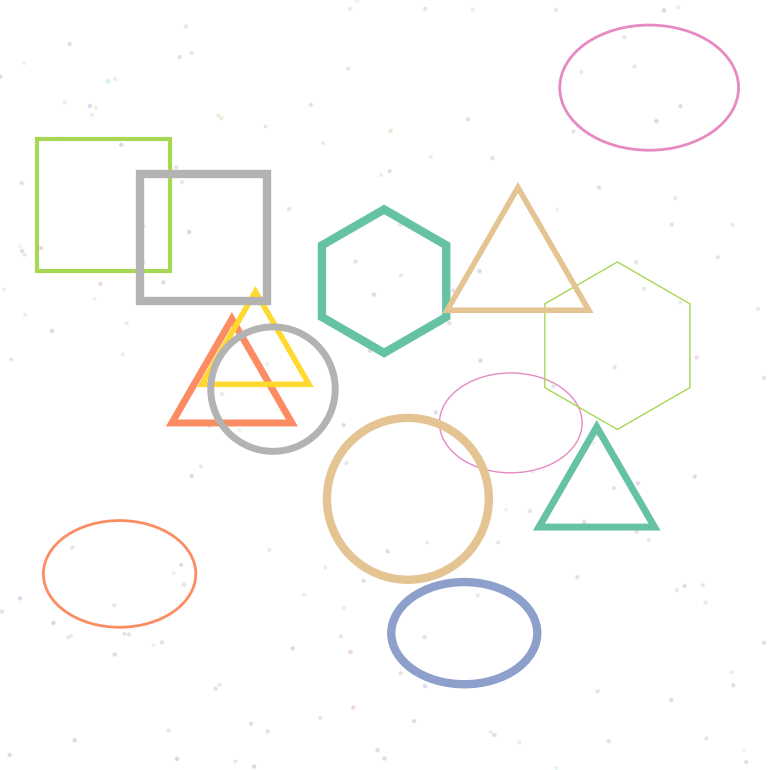[{"shape": "triangle", "thickness": 2.5, "radius": 0.43, "center": [0.775, 0.359]}, {"shape": "hexagon", "thickness": 3, "radius": 0.47, "center": [0.499, 0.635]}, {"shape": "oval", "thickness": 1, "radius": 0.49, "center": [0.155, 0.255]}, {"shape": "triangle", "thickness": 2.5, "radius": 0.45, "center": [0.301, 0.496]}, {"shape": "oval", "thickness": 3, "radius": 0.47, "center": [0.603, 0.178]}, {"shape": "oval", "thickness": 0.5, "radius": 0.46, "center": [0.663, 0.451]}, {"shape": "oval", "thickness": 1, "radius": 0.58, "center": [0.843, 0.886]}, {"shape": "hexagon", "thickness": 0.5, "radius": 0.54, "center": [0.802, 0.551]}, {"shape": "square", "thickness": 1.5, "radius": 0.43, "center": [0.135, 0.734]}, {"shape": "triangle", "thickness": 2, "radius": 0.4, "center": [0.332, 0.541]}, {"shape": "circle", "thickness": 3, "radius": 0.53, "center": [0.53, 0.352]}, {"shape": "triangle", "thickness": 2, "radius": 0.53, "center": [0.673, 0.65]}, {"shape": "circle", "thickness": 2.5, "radius": 0.4, "center": [0.355, 0.495]}, {"shape": "square", "thickness": 3, "radius": 0.41, "center": [0.264, 0.692]}]